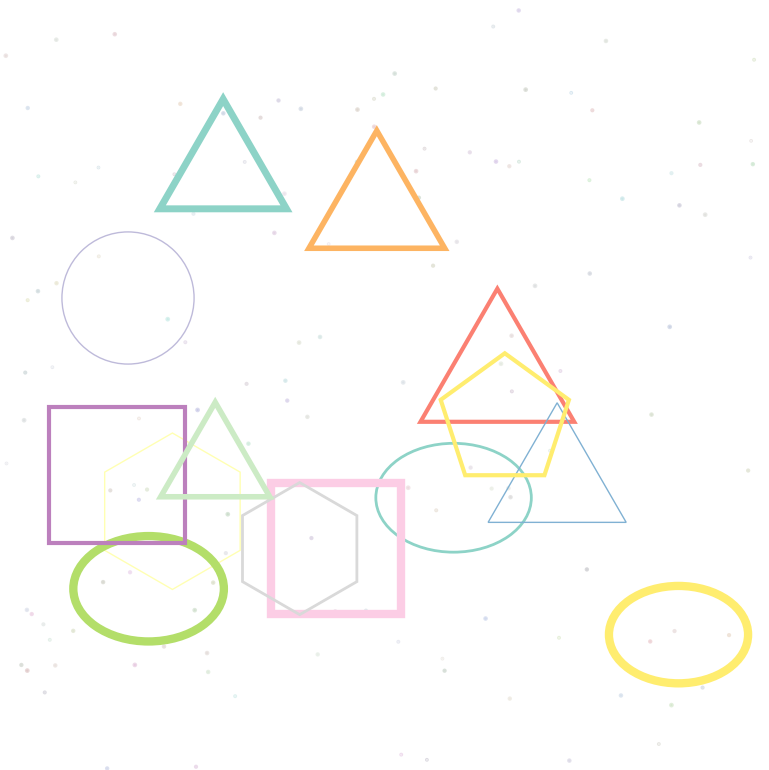[{"shape": "oval", "thickness": 1, "radius": 0.5, "center": [0.589, 0.354]}, {"shape": "triangle", "thickness": 2.5, "radius": 0.47, "center": [0.29, 0.776]}, {"shape": "hexagon", "thickness": 0.5, "radius": 0.51, "center": [0.224, 0.336]}, {"shape": "circle", "thickness": 0.5, "radius": 0.43, "center": [0.166, 0.613]}, {"shape": "triangle", "thickness": 1.5, "radius": 0.58, "center": [0.646, 0.51]}, {"shape": "triangle", "thickness": 0.5, "radius": 0.52, "center": [0.724, 0.373]}, {"shape": "triangle", "thickness": 2, "radius": 0.51, "center": [0.489, 0.728]}, {"shape": "oval", "thickness": 3, "radius": 0.49, "center": [0.193, 0.235]}, {"shape": "square", "thickness": 3, "radius": 0.42, "center": [0.437, 0.287]}, {"shape": "hexagon", "thickness": 1, "radius": 0.43, "center": [0.389, 0.288]}, {"shape": "square", "thickness": 1.5, "radius": 0.44, "center": [0.152, 0.383]}, {"shape": "triangle", "thickness": 2, "radius": 0.41, "center": [0.28, 0.396]}, {"shape": "pentagon", "thickness": 1.5, "radius": 0.44, "center": [0.656, 0.454]}, {"shape": "oval", "thickness": 3, "radius": 0.45, "center": [0.881, 0.176]}]